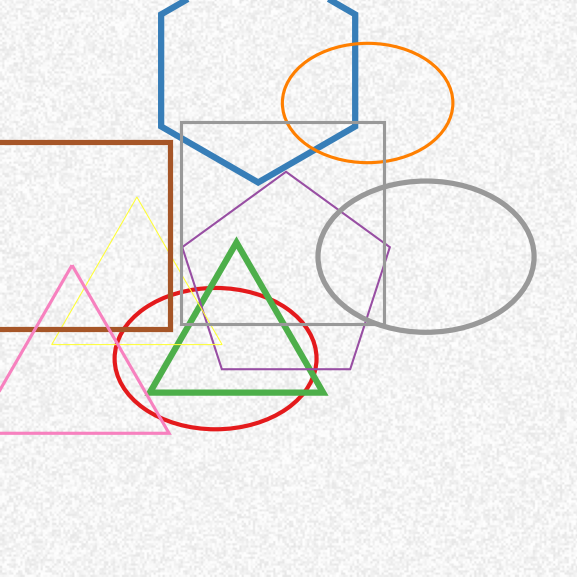[{"shape": "oval", "thickness": 2, "radius": 0.87, "center": [0.373, 0.378]}, {"shape": "hexagon", "thickness": 3, "radius": 0.97, "center": [0.447, 0.877]}, {"shape": "triangle", "thickness": 3, "radius": 0.87, "center": [0.41, 0.406]}, {"shape": "pentagon", "thickness": 1, "radius": 0.95, "center": [0.495, 0.513]}, {"shape": "oval", "thickness": 1.5, "radius": 0.74, "center": [0.637, 0.821]}, {"shape": "triangle", "thickness": 0.5, "radius": 0.85, "center": [0.237, 0.488]}, {"shape": "square", "thickness": 2.5, "radius": 0.81, "center": [0.131, 0.591]}, {"shape": "triangle", "thickness": 1.5, "radius": 0.97, "center": [0.125, 0.346]}, {"shape": "oval", "thickness": 2.5, "radius": 0.94, "center": [0.738, 0.555]}, {"shape": "square", "thickness": 1.5, "radius": 0.88, "center": [0.489, 0.613]}]